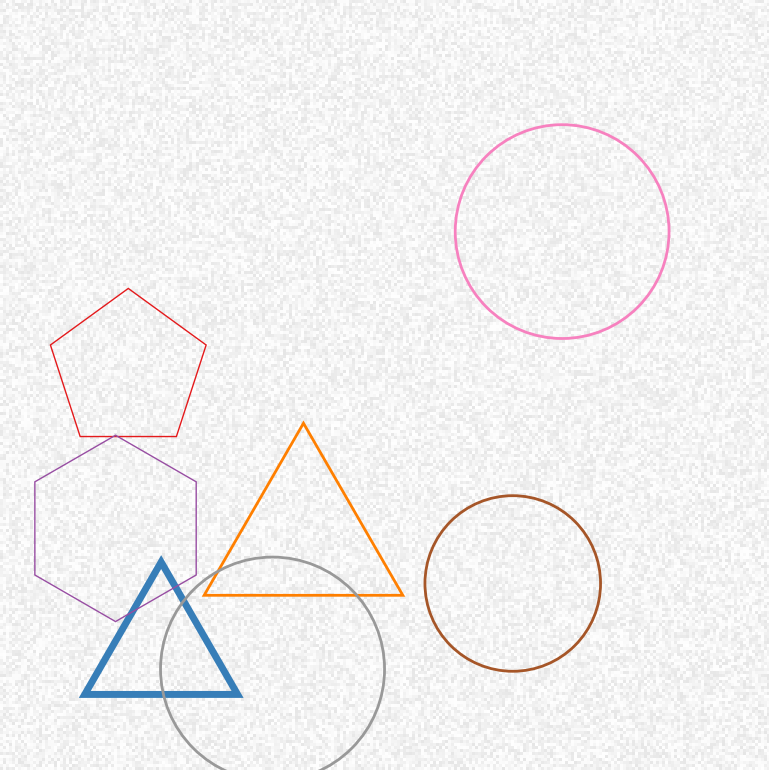[{"shape": "pentagon", "thickness": 0.5, "radius": 0.53, "center": [0.167, 0.519]}, {"shape": "triangle", "thickness": 2.5, "radius": 0.57, "center": [0.209, 0.155]}, {"shape": "hexagon", "thickness": 0.5, "radius": 0.6, "center": [0.15, 0.314]}, {"shape": "triangle", "thickness": 1, "radius": 0.74, "center": [0.394, 0.301]}, {"shape": "circle", "thickness": 1, "radius": 0.57, "center": [0.666, 0.242]}, {"shape": "circle", "thickness": 1, "radius": 0.69, "center": [0.73, 0.699]}, {"shape": "circle", "thickness": 1, "radius": 0.73, "center": [0.354, 0.131]}]